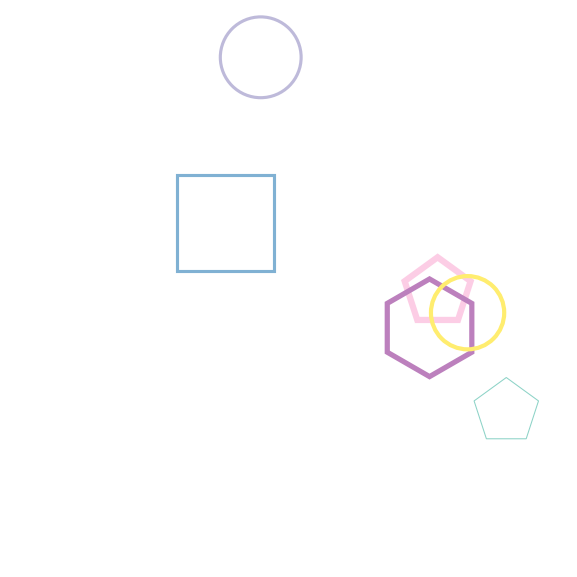[{"shape": "pentagon", "thickness": 0.5, "radius": 0.29, "center": [0.877, 0.287]}, {"shape": "circle", "thickness": 1.5, "radius": 0.35, "center": [0.451, 0.9]}, {"shape": "square", "thickness": 1.5, "radius": 0.42, "center": [0.391, 0.612]}, {"shape": "pentagon", "thickness": 3, "radius": 0.3, "center": [0.758, 0.494]}, {"shape": "hexagon", "thickness": 2.5, "radius": 0.42, "center": [0.744, 0.432]}, {"shape": "circle", "thickness": 2, "radius": 0.32, "center": [0.81, 0.458]}]